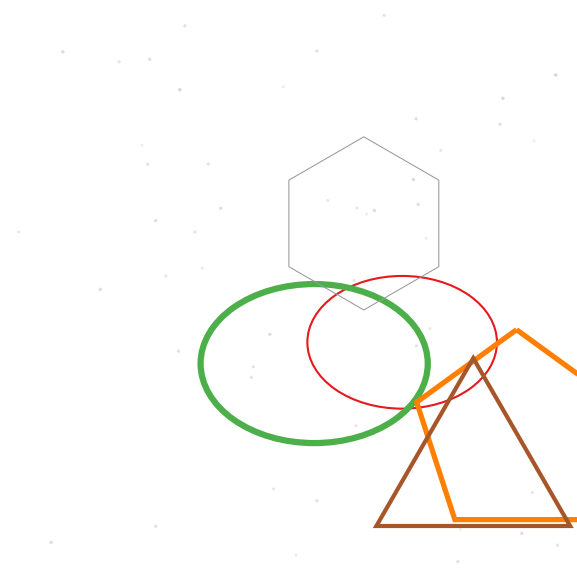[{"shape": "oval", "thickness": 1, "radius": 0.82, "center": [0.696, 0.406]}, {"shape": "oval", "thickness": 3, "radius": 0.98, "center": [0.544, 0.37]}, {"shape": "pentagon", "thickness": 2.5, "radius": 0.91, "center": [0.894, 0.246]}, {"shape": "triangle", "thickness": 2, "radius": 0.97, "center": [0.819, 0.185]}, {"shape": "hexagon", "thickness": 0.5, "radius": 0.75, "center": [0.63, 0.612]}]